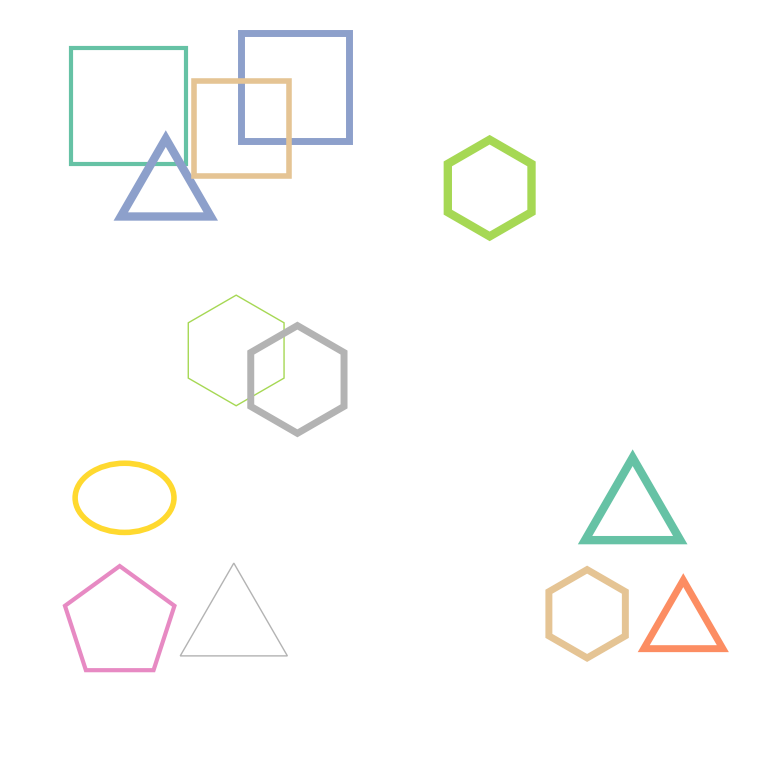[{"shape": "square", "thickness": 1.5, "radius": 0.38, "center": [0.167, 0.863]}, {"shape": "triangle", "thickness": 3, "radius": 0.36, "center": [0.822, 0.334]}, {"shape": "triangle", "thickness": 2.5, "radius": 0.3, "center": [0.887, 0.187]}, {"shape": "triangle", "thickness": 3, "radius": 0.34, "center": [0.215, 0.753]}, {"shape": "square", "thickness": 2.5, "radius": 0.35, "center": [0.384, 0.887]}, {"shape": "pentagon", "thickness": 1.5, "radius": 0.37, "center": [0.155, 0.19]}, {"shape": "hexagon", "thickness": 0.5, "radius": 0.36, "center": [0.307, 0.545]}, {"shape": "hexagon", "thickness": 3, "radius": 0.31, "center": [0.636, 0.756]}, {"shape": "oval", "thickness": 2, "radius": 0.32, "center": [0.162, 0.353]}, {"shape": "square", "thickness": 2, "radius": 0.31, "center": [0.314, 0.833]}, {"shape": "hexagon", "thickness": 2.5, "radius": 0.29, "center": [0.762, 0.203]}, {"shape": "hexagon", "thickness": 2.5, "radius": 0.35, "center": [0.386, 0.507]}, {"shape": "triangle", "thickness": 0.5, "radius": 0.4, "center": [0.304, 0.188]}]